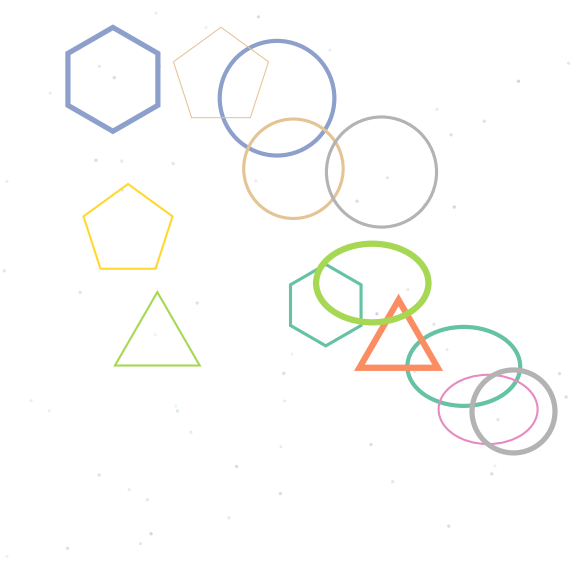[{"shape": "oval", "thickness": 2, "radius": 0.49, "center": [0.803, 0.365]}, {"shape": "hexagon", "thickness": 1.5, "radius": 0.35, "center": [0.564, 0.471]}, {"shape": "triangle", "thickness": 3, "radius": 0.39, "center": [0.69, 0.401]}, {"shape": "circle", "thickness": 2, "radius": 0.5, "center": [0.48, 0.829]}, {"shape": "hexagon", "thickness": 2.5, "radius": 0.45, "center": [0.196, 0.862]}, {"shape": "oval", "thickness": 1, "radius": 0.43, "center": [0.845, 0.29]}, {"shape": "triangle", "thickness": 1, "radius": 0.42, "center": [0.272, 0.409]}, {"shape": "oval", "thickness": 3, "radius": 0.49, "center": [0.645, 0.509]}, {"shape": "pentagon", "thickness": 1, "radius": 0.41, "center": [0.222, 0.599]}, {"shape": "pentagon", "thickness": 0.5, "radius": 0.43, "center": [0.383, 0.865]}, {"shape": "circle", "thickness": 1.5, "radius": 0.43, "center": [0.508, 0.707]}, {"shape": "circle", "thickness": 2.5, "radius": 0.36, "center": [0.889, 0.287]}, {"shape": "circle", "thickness": 1.5, "radius": 0.48, "center": [0.661, 0.701]}]